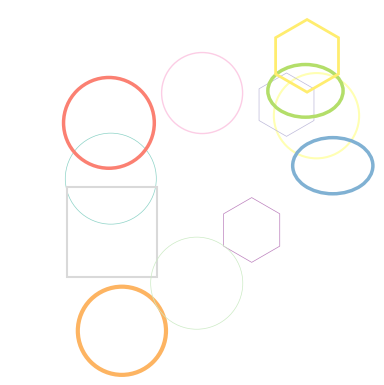[{"shape": "circle", "thickness": 0.5, "radius": 0.59, "center": [0.288, 0.536]}, {"shape": "circle", "thickness": 1.5, "radius": 0.55, "center": [0.822, 0.699]}, {"shape": "hexagon", "thickness": 0.5, "radius": 0.41, "center": [0.744, 0.728]}, {"shape": "circle", "thickness": 2.5, "radius": 0.59, "center": [0.283, 0.681]}, {"shape": "oval", "thickness": 2.5, "radius": 0.52, "center": [0.864, 0.57]}, {"shape": "circle", "thickness": 3, "radius": 0.57, "center": [0.317, 0.141]}, {"shape": "oval", "thickness": 2.5, "radius": 0.49, "center": [0.793, 0.764]}, {"shape": "circle", "thickness": 1, "radius": 0.53, "center": [0.525, 0.758]}, {"shape": "square", "thickness": 1.5, "radius": 0.59, "center": [0.292, 0.398]}, {"shape": "hexagon", "thickness": 0.5, "radius": 0.42, "center": [0.654, 0.403]}, {"shape": "circle", "thickness": 0.5, "radius": 0.6, "center": [0.511, 0.264]}, {"shape": "hexagon", "thickness": 2, "radius": 0.47, "center": [0.798, 0.855]}]